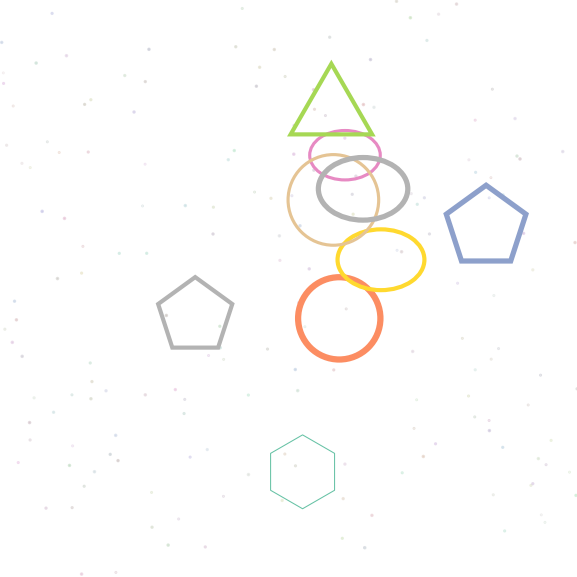[{"shape": "hexagon", "thickness": 0.5, "radius": 0.32, "center": [0.524, 0.182]}, {"shape": "circle", "thickness": 3, "radius": 0.36, "center": [0.587, 0.448]}, {"shape": "pentagon", "thickness": 2.5, "radius": 0.36, "center": [0.842, 0.606]}, {"shape": "oval", "thickness": 1.5, "radius": 0.31, "center": [0.597, 0.73]}, {"shape": "triangle", "thickness": 2, "radius": 0.41, "center": [0.574, 0.807]}, {"shape": "oval", "thickness": 2, "radius": 0.38, "center": [0.66, 0.549]}, {"shape": "circle", "thickness": 1.5, "radius": 0.39, "center": [0.577, 0.653]}, {"shape": "oval", "thickness": 2.5, "radius": 0.39, "center": [0.629, 0.672]}, {"shape": "pentagon", "thickness": 2, "radius": 0.34, "center": [0.338, 0.452]}]